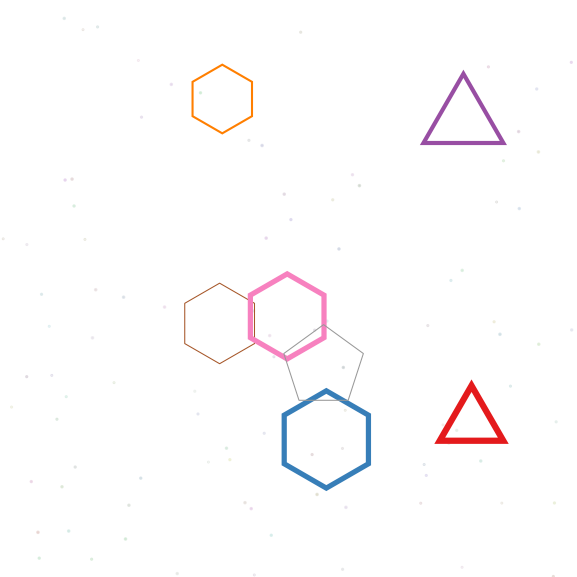[{"shape": "triangle", "thickness": 3, "radius": 0.32, "center": [0.816, 0.268]}, {"shape": "hexagon", "thickness": 2.5, "radius": 0.42, "center": [0.565, 0.238]}, {"shape": "triangle", "thickness": 2, "radius": 0.4, "center": [0.802, 0.791]}, {"shape": "hexagon", "thickness": 1, "radius": 0.3, "center": [0.385, 0.828]}, {"shape": "hexagon", "thickness": 0.5, "radius": 0.35, "center": [0.38, 0.439]}, {"shape": "hexagon", "thickness": 2.5, "radius": 0.37, "center": [0.497, 0.451]}, {"shape": "pentagon", "thickness": 0.5, "radius": 0.36, "center": [0.56, 0.365]}]